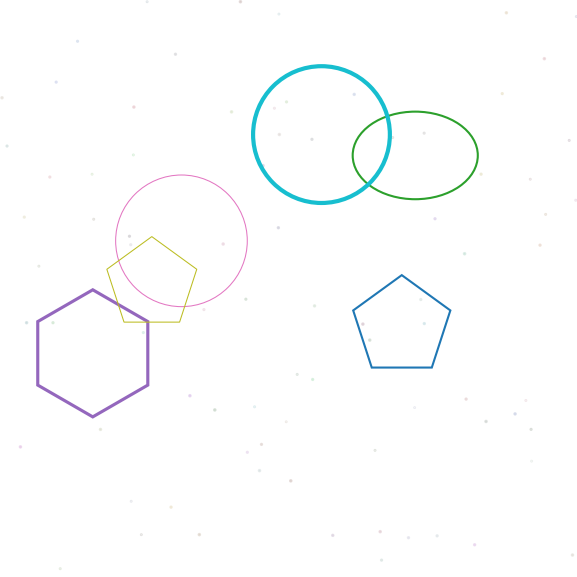[{"shape": "pentagon", "thickness": 1, "radius": 0.44, "center": [0.696, 0.434]}, {"shape": "oval", "thickness": 1, "radius": 0.54, "center": [0.719, 0.73]}, {"shape": "hexagon", "thickness": 1.5, "radius": 0.55, "center": [0.161, 0.387]}, {"shape": "circle", "thickness": 0.5, "radius": 0.57, "center": [0.314, 0.582]}, {"shape": "pentagon", "thickness": 0.5, "radius": 0.41, "center": [0.263, 0.508]}, {"shape": "circle", "thickness": 2, "radius": 0.59, "center": [0.557, 0.766]}]